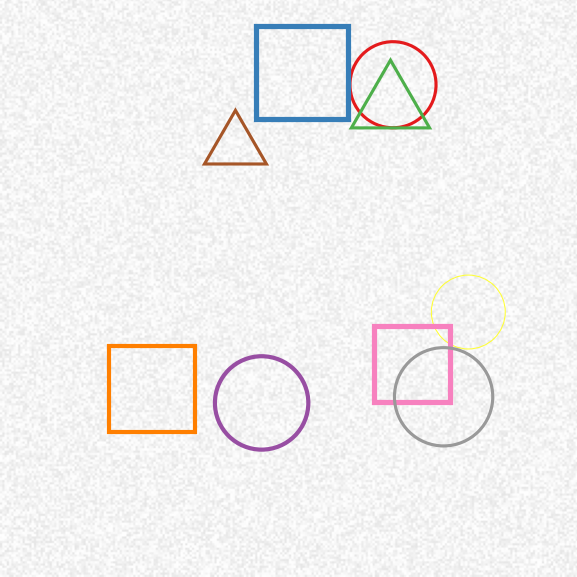[{"shape": "circle", "thickness": 1.5, "radius": 0.37, "center": [0.681, 0.852]}, {"shape": "square", "thickness": 2.5, "radius": 0.4, "center": [0.523, 0.874]}, {"shape": "triangle", "thickness": 1.5, "radius": 0.39, "center": [0.676, 0.817]}, {"shape": "circle", "thickness": 2, "radius": 0.4, "center": [0.453, 0.301]}, {"shape": "square", "thickness": 2, "radius": 0.38, "center": [0.263, 0.326]}, {"shape": "circle", "thickness": 0.5, "radius": 0.32, "center": [0.811, 0.459]}, {"shape": "triangle", "thickness": 1.5, "radius": 0.31, "center": [0.408, 0.746]}, {"shape": "square", "thickness": 2.5, "radius": 0.33, "center": [0.714, 0.369]}, {"shape": "circle", "thickness": 1.5, "radius": 0.43, "center": [0.768, 0.312]}]